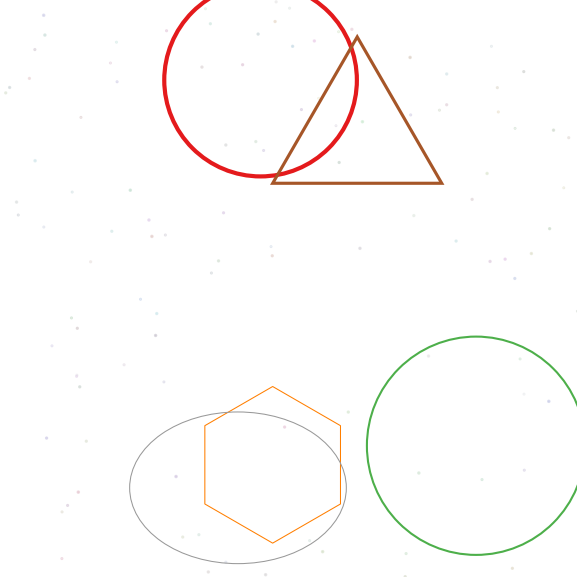[{"shape": "circle", "thickness": 2, "radius": 0.83, "center": [0.451, 0.86]}, {"shape": "circle", "thickness": 1, "radius": 0.94, "center": [0.824, 0.227]}, {"shape": "hexagon", "thickness": 0.5, "radius": 0.68, "center": [0.472, 0.194]}, {"shape": "triangle", "thickness": 1.5, "radius": 0.84, "center": [0.619, 0.766]}, {"shape": "oval", "thickness": 0.5, "radius": 0.94, "center": [0.412, 0.154]}]